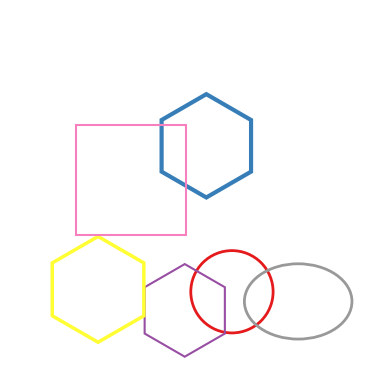[{"shape": "circle", "thickness": 2, "radius": 0.53, "center": [0.602, 0.242]}, {"shape": "hexagon", "thickness": 3, "radius": 0.67, "center": [0.536, 0.621]}, {"shape": "hexagon", "thickness": 1.5, "radius": 0.6, "center": [0.48, 0.194]}, {"shape": "hexagon", "thickness": 2.5, "radius": 0.69, "center": [0.255, 0.248]}, {"shape": "square", "thickness": 1.5, "radius": 0.72, "center": [0.34, 0.533]}, {"shape": "oval", "thickness": 2, "radius": 0.7, "center": [0.774, 0.217]}]